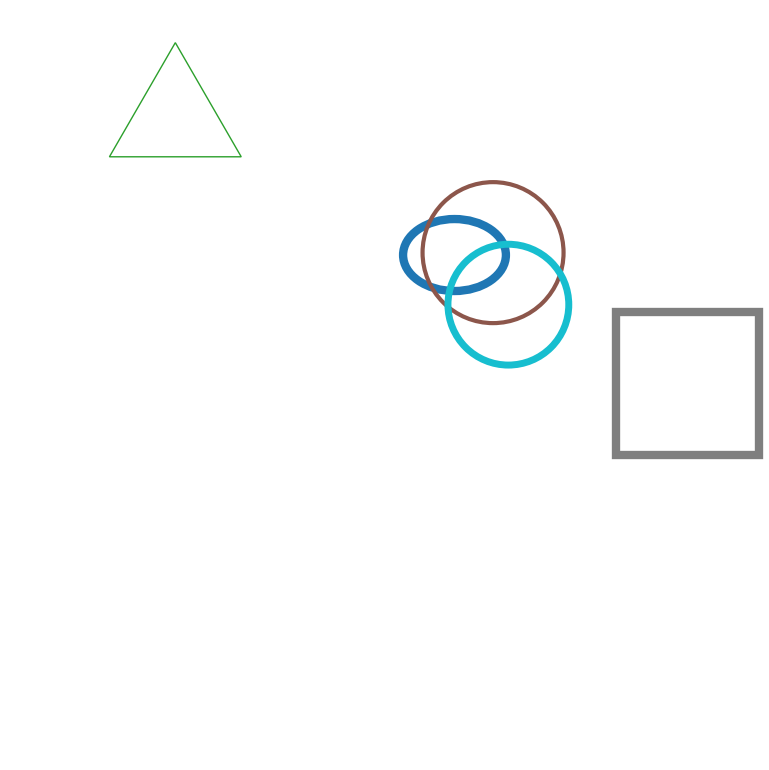[{"shape": "oval", "thickness": 3, "radius": 0.33, "center": [0.59, 0.669]}, {"shape": "triangle", "thickness": 0.5, "radius": 0.49, "center": [0.228, 0.846]}, {"shape": "circle", "thickness": 1.5, "radius": 0.46, "center": [0.64, 0.672]}, {"shape": "square", "thickness": 3, "radius": 0.46, "center": [0.893, 0.502]}, {"shape": "circle", "thickness": 2.5, "radius": 0.39, "center": [0.66, 0.604]}]